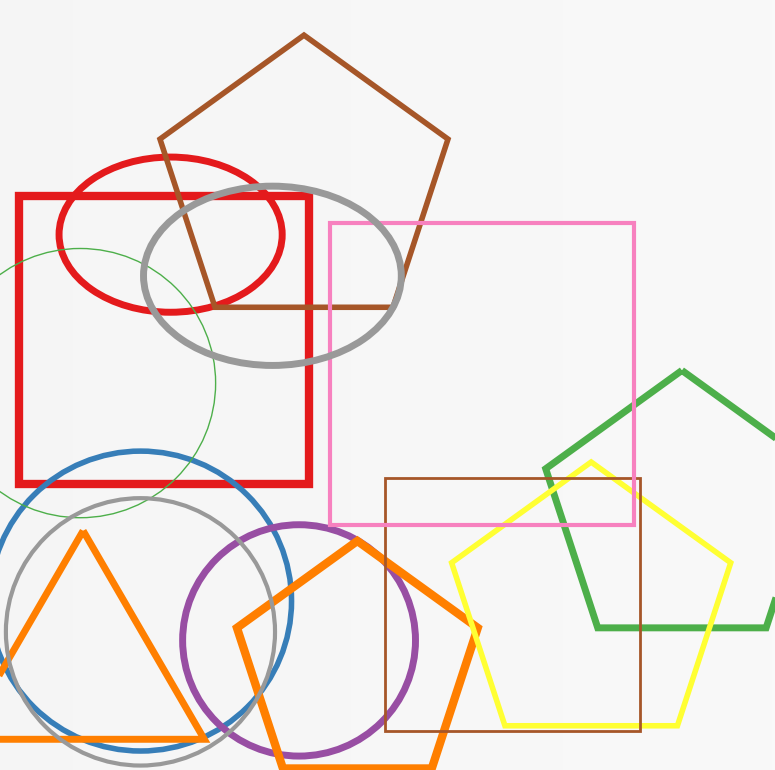[{"shape": "oval", "thickness": 2.5, "radius": 0.72, "center": [0.22, 0.695]}, {"shape": "square", "thickness": 3, "radius": 0.94, "center": [0.211, 0.559]}, {"shape": "circle", "thickness": 2, "radius": 0.97, "center": [0.181, 0.219]}, {"shape": "circle", "thickness": 0.5, "radius": 0.87, "center": [0.103, 0.502]}, {"shape": "pentagon", "thickness": 2.5, "radius": 0.92, "center": [0.88, 0.334]}, {"shape": "circle", "thickness": 2.5, "radius": 0.75, "center": [0.386, 0.168]}, {"shape": "pentagon", "thickness": 3, "radius": 0.82, "center": [0.461, 0.134]}, {"shape": "triangle", "thickness": 2.5, "radius": 0.9, "center": [0.107, 0.13]}, {"shape": "pentagon", "thickness": 2, "radius": 0.95, "center": [0.763, 0.211]}, {"shape": "pentagon", "thickness": 2, "radius": 0.98, "center": [0.392, 0.759]}, {"shape": "square", "thickness": 1, "radius": 0.82, "center": [0.661, 0.215]}, {"shape": "square", "thickness": 1.5, "radius": 0.98, "center": [0.621, 0.514]}, {"shape": "circle", "thickness": 1.5, "radius": 0.87, "center": [0.181, 0.179]}, {"shape": "oval", "thickness": 2.5, "radius": 0.83, "center": [0.351, 0.642]}]